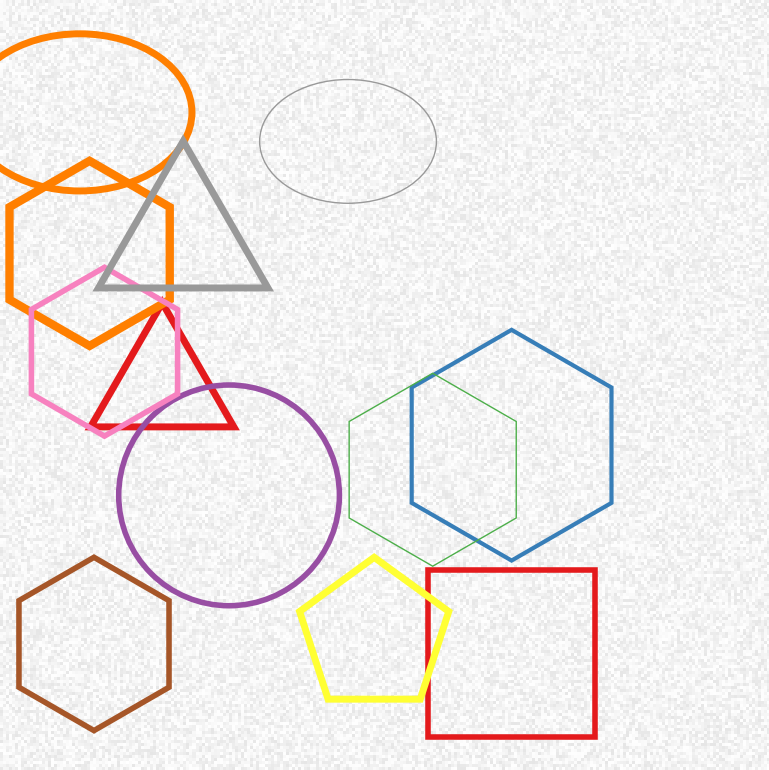[{"shape": "triangle", "thickness": 2.5, "radius": 0.54, "center": [0.211, 0.499]}, {"shape": "square", "thickness": 2, "radius": 0.54, "center": [0.665, 0.152]}, {"shape": "hexagon", "thickness": 1.5, "radius": 0.75, "center": [0.664, 0.422]}, {"shape": "hexagon", "thickness": 0.5, "radius": 0.63, "center": [0.562, 0.39]}, {"shape": "circle", "thickness": 2, "radius": 0.72, "center": [0.297, 0.357]}, {"shape": "hexagon", "thickness": 3, "radius": 0.6, "center": [0.116, 0.671]}, {"shape": "oval", "thickness": 2.5, "radius": 0.73, "center": [0.103, 0.854]}, {"shape": "pentagon", "thickness": 2.5, "radius": 0.51, "center": [0.486, 0.174]}, {"shape": "hexagon", "thickness": 2, "radius": 0.56, "center": [0.122, 0.164]}, {"shape": "hexagon", "thickness": 2, "radius": 0.55, "center": [0.136, 0.543]}, {"shape": "triangle", "thickness": 2.5, "radius": 0.64, "center": [0.238, 0.69]}, {"shape": "oval", "thickness": 0.5, "radius": 0.57, "center": [0.452, 0.816]}]